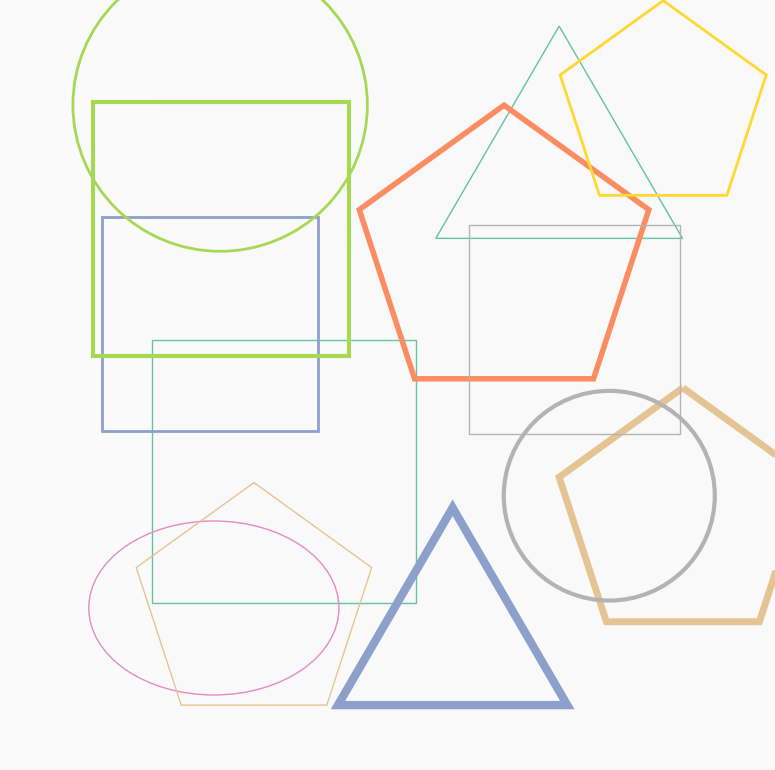[{"shape": "square", "thickness": 0.5, "radius": 0.85, "center": [0.367, 0.388]}, {"shape": "triangle", "thickness": 0.5, "radius": 0.92, "center": [0.721, 0.782]}, {"shape": "pentagon", "thickness": 2, "radius": 0.98, "center": [0.65, 0.667]}, {"shape": "triangle", "thickness": 3, "radius": 0.85, "center": [0.584, 0.17]}, {"shape": "square", "thickness": 1, "radius": 0.7, "center": [0.271, 0.58]}, {"shape": "oval", "thickness": 0.5, "radius": 0.81, "center": [0.276, 0.21]}, {"shape": "square", "thickness": 1.5, "radius": 0.82, "center": [0.286, 0.703]}, {"shape": "circle", "thickness": 1, "radius": 0.95, "center": [0.284, 0.864]}, {"shape": "pentagon", "thickness": 1, "radius": 0.7, "center": [0.856, 0.859]}, {"shape": "pentagon", "thickness": 2.5, "radius": 0.84, "center": [0.881, 0.328]}, {"shape": "pentagon", "thickness": 0.5, "radius": 0.8, "center": [0.328, 0.213]}, {"shape": "circle", "thickness": 1.5, "radius": 0.68, "center": [0.786, 0.356]}, {"shape": "square", "thickness": 0.5, "radius": 0.68, "center": [0.741, 0.572]}]